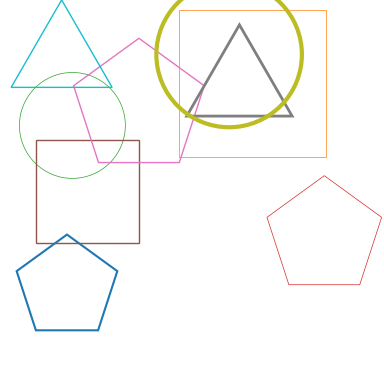[{"shape": "pentagon", "thickness": 1.5, "radius": 0.69, "center": [0.174, 0.253]}, {"shape": "square", "thickness": 0.5, "radius": 0.95, "center": [0.656, 0.783]}, {"shape": "circle", "thickness": 0.5, "radius": 0.69, "center": [0.188, 0.674]}, {"shape": "pentagon", "thickness": 0.5, "radius": 0.78, "center": [0.842, 0.387]}, {"shape": "square", "thickness": 1, "radius": 0.67, "center": [0.228, 0.503]}, {"shape": "pentagon", "thickness": 1, "radius": 0.89, "center": [0.361, 0.722]}, {"shape": "triangle", "thickness": 2, "radius": 0.79, "center": [0.622, 0.777]}, {"shape": "circle", "thickness": 3, "radius": 0.95, "center": [0.595, 0.859]}, {"shape": "triangle", "thickness": 1, "radius": 0.76, "center": [0.16, 0.849]}]